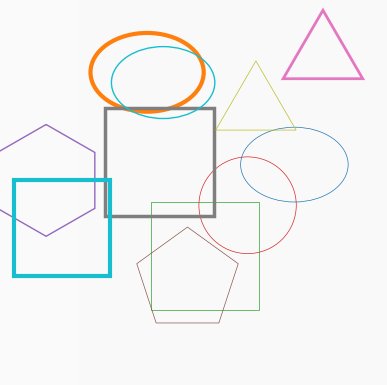[{"shape": "oval", "thickness": 0.5, "radius": 0.69, "center": [0.76, 0.572]}, {"shape": "oval", "thickness": 3, "radius": 0.73, "center": [0.38, 0.812]}, {"shape": "square", "thickness": 0.5, "radius": 0.7, "center": [0.529, 0.336]}, {"shape": "circle", "thickness": 0.5, "radius": 0.63, "center": [0.639, 0.467]}, {"shape": "hexagon", "thickness": 1, "radius": 0.73, "center": [0.119, 0.531]}, {"shape": "pentagon", "thickness": 0.5, "radius": 0.69, "center": [0.484, 0.273]}, {"shape": "triangle", "thickness": 2, "radius": 0.59, "center": [0.833, 0.855]}, {"shape": "square", "thickness": 2.5, "radius": 0.7, "center": [0.411, 0.58]}, {"shape": "triangle", "thickness": 0.5, "radius": 0.6, "center": [0.66, 0.722]}, {"shape": "square", "thickness": 3, "radius": 0.62, "center": [0.16, 0.408]}, {"shape": "oval", "thickness": 1, "radius": 0.67, "center": [0.421, 0.786]}]